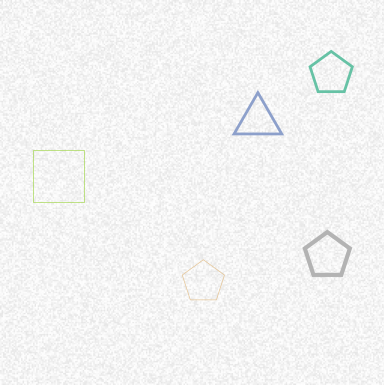[{"shape": "pentagon", "thickness": 2, "radius": 0.29, "center": [0.86, 0.809]}, {"shape": "triangle", "thickness": 2, "radius": 0.36, "center": [0.67, 0.688]}, {"shape": "square", "thickness": 0.5, "radius": 0.33, "center": [0.152, 0.543]}, {"shape": "pentagon", "thickness": 0.5, "radius": 0.29, "center": [0.528, 0.268]}, {"shape": "pentagon", "thickness": 3, "radius": 0.31, "center": [0.85, 0.336]}]